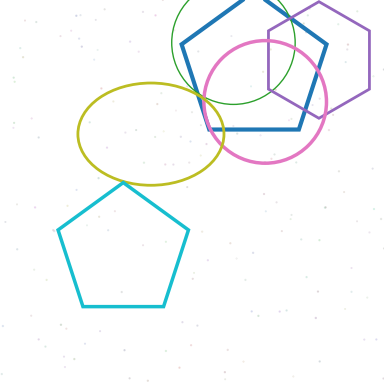[{"shape": "pentagon", "thickness": 3, "radius": 0.99, "center": [0.66, 0.824]}, {"shape": "circle", "thickness": 1, "radius": 0.8, "center": [0.606, 0.889]}, {"shape": "hexagon", "thickness": 2, "radius": 0.76, "center": [0.828, 0.844]}, {"shape": "circle", "thickness": 2.5, "radius": 0.8, "center": [0.689, 0.735]}, {"shape": "oval", "thickness": 2, "radius": 0.95, "center": [0.392, 0.652]}, {"shape": "pentagon", "thickness": 2.5, "radius": 0.89, "center": [0.32, 0.348]}]